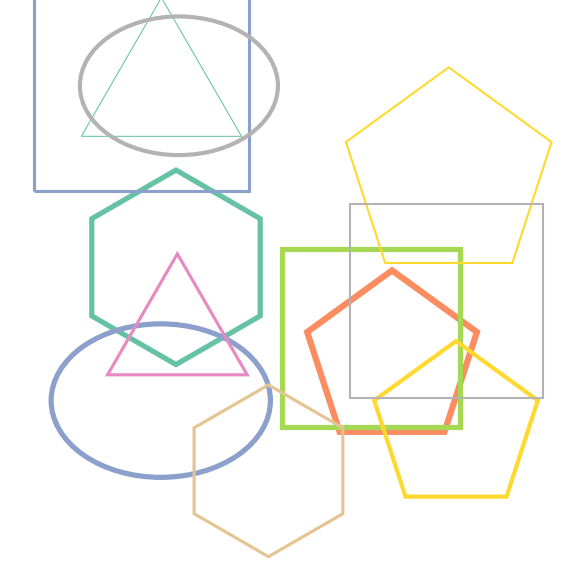[{"shape": "hexagon", "thickness": 2.5, "radius": 0.84, "center": [0.305, 0.536]}, {"shape": "triangle", "thickness": 0.5, "radius": 0.8, "center": [0.28, 0.843]}, {"shape": "pentagon", "thickness": 3, "radius": 0.77, "center": [0.679, 0.376]}, {"shape": "square", "thickness": 1.5, "radius": 0.93, "center": [0.245, 0.854]}, {"shape": "oval", "thickness": 2.5, "radius": 0.95, "center": [0.278, 0.305]}, {"shape": "triangle", "thickness": 1.5, "radius": 0.7, "center": [0.307, 0.42]}, {"shape": "square", "thickness": 2.5, "radius": 0.77, "center": [0.643, 0.413]}, {"shape": "pentagon", "thickness": 2, "radius": 0.74, "center": [0.79, 0.26]}, {"shape": "pentagon", "thickness": 1, "radius": 0.94, "center": [0.777, 0.695]}, {"shape": "hexagon", "thickness": 1.5, "radius": 0.74, "center": [0.465, 0.184]}, {"shape": "square", "thickness": 1, "radius": 0.84, "center": [0.773, 0.478]}, {"shape": "oval", "thickness": 2, "radius": 0.86, "center": [0.31, 0.851]}]